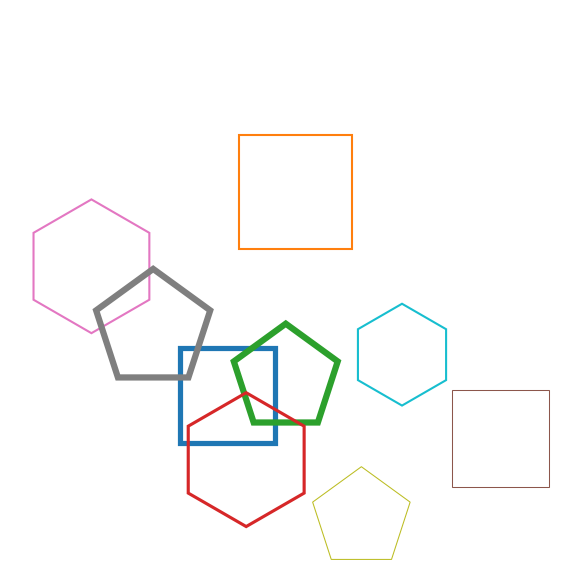[{"shape": "square", "thickness": 2.5, "radius": 0.41, "center": [0.394, 0.314]}, {"shape": "square", "thickness": 1, "radius": 0.49, "center": [0.512, 0.667]}, {"shape": "pentagon", "thickness": 3, "radius": 0.47, "center": [0.495, 0.344]}, {"shape": "hexagon", "thickness": 1.5, "radius": 0.58, "center": [0.426, 0.203]}, {"shape": "square", "thickness": 0.5, "radius": 0.42, "center": [0.867, 0.24]}, {"shape": "hexagon", "thickness": 1, "radius": 0.58, "center": [0.158, 0.538]}, {"shape": "pentagon", "thickness": 3, "radius": 0.52, "center": [0.265, 0.43]}, {"shape": "pentagon", "thickness": 0.5, "radius": 0.44, "center": [0.626, 0.102]}, {"shape": "hexagon", "thickness": 1, "radius": 0.44, "center": [0.696, 0.385]}]